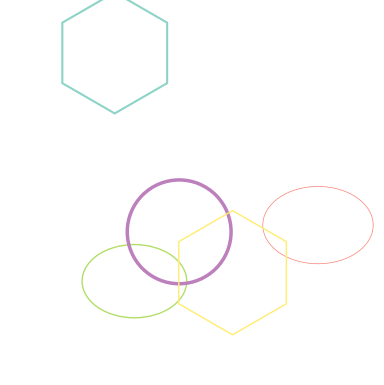[{"shape": "hexagon", "thickness": 1.5, "radius": 0.79, "center": [0.298, 0.863]}, {"shape": "oval", "thickness": 0.5, "radius": 0.72, "center": [0.826, 0.415]}, {"shape": "oval", "thickness": 1, "radius": 0.68, "center": [0.349, 0.27]}, {"shape": "circle", "thickness": 2.5, "radius": 0.67, "center": [0.465, 0.398]}, {"shape": "hexagon", "thickness": 1, "radius": 0.81, "center": [0.604, 0.292]}]